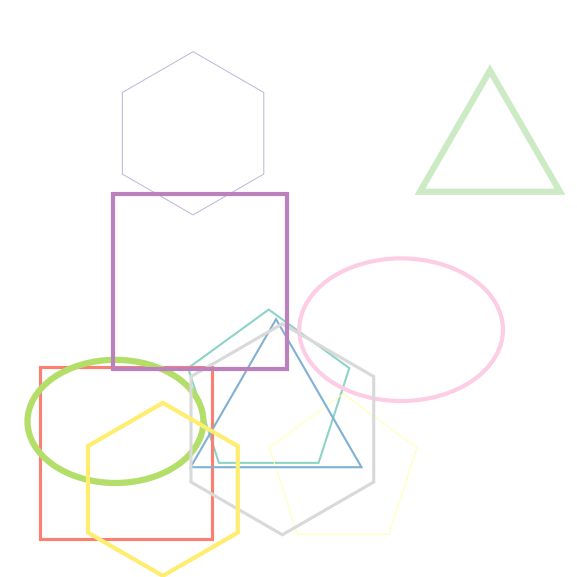[{"shape": "pentagon", "thickness": 1, "radius": 0.73, "center": [0.465, 0.316]}, {"shape": "pentagon", "thickness": 0.5, "radius": 0.67, "center": [0.594, 0.183]}, {"shape": "hexagon", "thickness": 0.5, "radius": 0.71, "center": [0.334, 0.768]}, {"shape": "square", "thickness": 1.5, "radius": 0.75, "center": [0.218, 0.215]}, {"shape": "triangle", "thickness": 1, "radius": 0.85, "center": [0.478, 0.276]}, {"shape": "oval", "thickness": 3, "radius": 0.76, "center": [0.2, 0.269]}, {"shape": "oval", "thickness": 2, "radius": 0.88, "center": [0.695, 0.428]}, {"shape": "hexagon", "thickness": 1.5, "radius": 0.91, "center": [0.489, 0.256]}, {"shape": "square", "thickness": 2, "radius": 0.76, "center": [0.347, 0.512]}, {"shape": "triangle", "thickness": 3, "radius": 0.7, "center": [0.848, 0.737]}, {"shape": "hexagon", "thickness": 2, "radius": 0.75, "center": [0.282, 0.152]}]